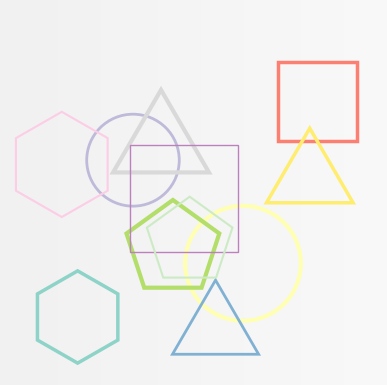[{"shape": "hexagon", "thickness": 2.5, "radius": 0.6, "center": [0.2, 0.177]}, {"shape": "circle", "thickness": 3, "radius": 0.75, "center": [0.627, 0.316]}, {"shape": "circle", "thickness": 2, "radius": 0.6, "center": [0.343, 0.584]}, {"shape": "square", "thickness": 2.5, "radius": 0.51, "center": [0.82, 0.737]}, {"shape": "triangle", "thickness": 2, "radius": 0.64, "center": [0.556, 0.144]}, {"shape": "pentagon", "thickness": 3, "radius": 0.63, "center": [0.446, 0.355]}, {"shape": "hexagon", "thickness": 1.5, "radius": 0.68, "center": [0.159, 0.573]}, {"shape": "triangle", "thickness": 3, "radius": 0.71, "center": [0.416, 0.624]}, {"shape": "square", "thickness": 1, "radius": 0.7, "center": [0.476, 0.485]}, {"shape": "pentagon", "thickness": 1.5, "radius": 0.58, "center": [0.489, 0.373]}, {"shape": "triangle", "thickness": 2.5, "radius": 0.65, "center": [0.799, 0.538]}]